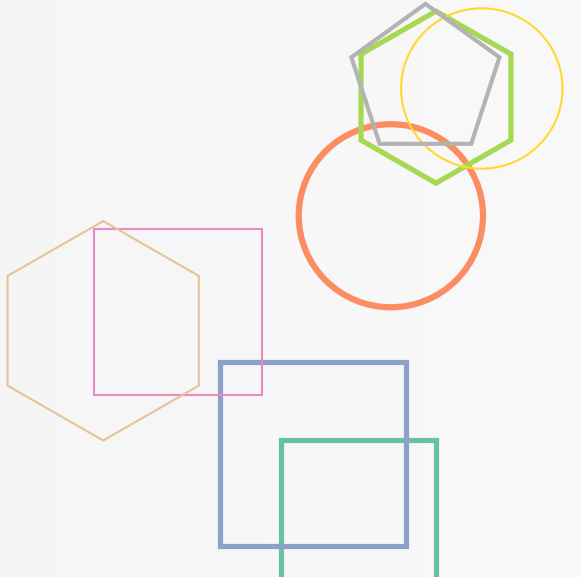[{"shape": "square", "thickness": 2.5, "radius": 0.67, "center": [0.616, 0.103]}, {"shape": "circle", "thickness": 3, "radius": 0.79, "center": [0.672, 0.626]}, {"shape": "square", "thickness": 2.5, "radius": 0.8, "center": [0.538, 0.213]}, {"shape": "square", "thickness": 1, "radius": 0.72, "center": [0.306, 0.458]}, {"shape": "hexagon", "thickness": 2.5, "radius": 0.74, "center": [0.75, 0.831]}, {"shape": "circle", "thickness": 1, "radius": 0.69, "center": [0.829, 0.846]}, {"shape": "hexagon", "thickness": 1, "radius": 0.95, "center": [0.178, 0.426]}, {"shape": "pentagon", "thickness": 2, "radius": 0.67, "center": [0.732, 0.858]}]